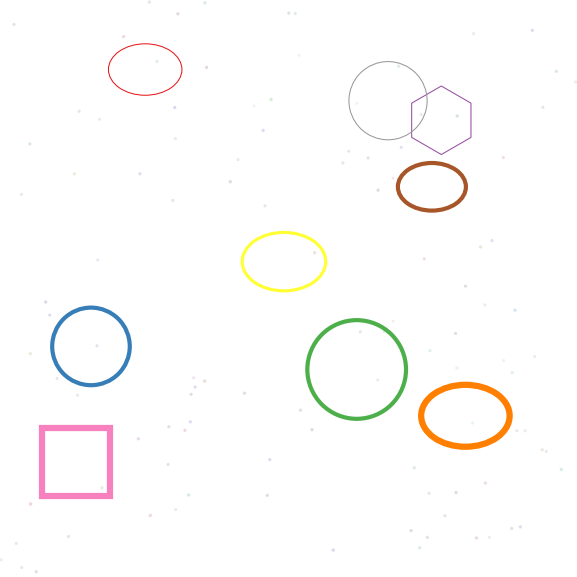[{"shape": "oval", "thickness": 0.5, "radius": 0.32, "center": [0.251, 0.879]}, {"shape": "circle", "thickness": 2, "radius": 0.34, "center": [0.158, 0.399]}, {"shape": "circle", "thickness": 2, "radius": 0.43, "center": [0.618, 0.359]}, {"shape": "hexagon", "thickness": 0.5, "radius": 0.3, "center": [0.764, 0.791]}, {"shape": "oval", "thickness": 3, "radius": 0.38, "center": [0.806, 0.279]}, {"shape": "oval", "thickness": 1.5, "radius": 0.36, "center": [0.492, 0.546]}, {"shape": "oval", "thickness": 2, "radius": 0.29, "center": [0.748, 0.676]}, {"shape": "square", "thickness": 3, "radius": 0.29, "center": [0.131, 0.199]}, {"shape": "circle", "thickness": 0.5, "radius": 0.34, "center": [0.672, 0.825]}]